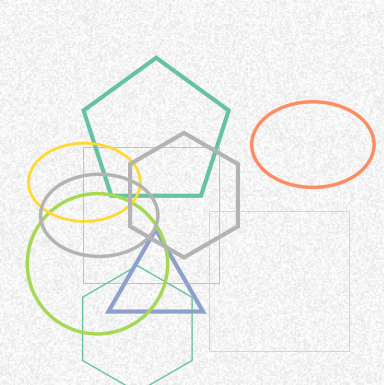[{"shape": "pentagon", "thickness": 3, "radius": 0.99, "center": [0.406, 0.652]}, {"shape": "hexagon", "thickness": 1, "radius": 0.82, "center": [0.357, 0.146]}, {"shape": "oval", "thickness": 2.5, "radius": 0.79, "center": [0.813, 0.624]}, {"shape": "triangle", "thickness": 3, "radius": 0.71, "center": [0.405, 0.262]}, {"shape": "square", "thickness": 0.5, "radius": 0.88, "center": [0.392, 0.441]}, {"shape": "circle", "thickness": 2.5, "radius": 0.91, "center": [0.253, 0.315]}, {"shape": "oval", "thickness": 2, "radius": 0.73, "center": [0.219, 0.527]}, {"shape": "square", "thickness": 0.5, "radius": 0.91, "center": [0.726, 0.27]}, {"shape": "hexagon", "thickness": 3, "radius": 0.81, "center": [0.478, 0.493]}, {"shape": "oval", "thickness": 2.5, "radius": 0.76, "center": [0.258, 0.441]}]